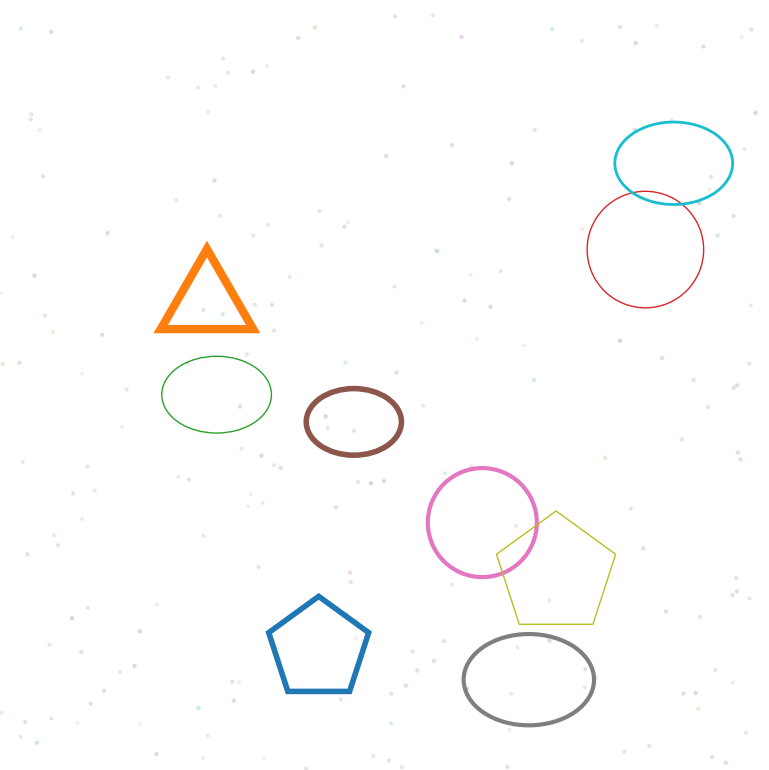[{"shape": "pentagon", "thickness": 2, "radius": 0.34, "center": [0.414, 0.157]}, {"shape": "triangle", "thickness": 3, "radius": 0.35, "center": [0.269, 0.607]}, {"shape": "oval", "thickness": 0.5, "radius": 0.36, "center": [0.281, 0.487]}, {"shape": "circle", "thickness": 0.5, "radius": 0.38, "center": [0.838, 0.676]}, {"shape": "oval", "thickness": 2, "radius": 0.31, "center": [0.46, 0.452]}, {"shape": "circle", "thickness": 1.5, "radius": 0.35, "center": [0.626, 0.321]}, {"shape": "oval", "thickness": 1.5, "radius": 0.42, "center": [0.687, 0.117]}, {"shape": "pentagon", "thickness": 0.5, "radius": 0.41, "center": [0.722, 0.255]}, {"shape": "oval", "thickness": 1, "radius": 0.38, "center": [0.875, 0.788]}]